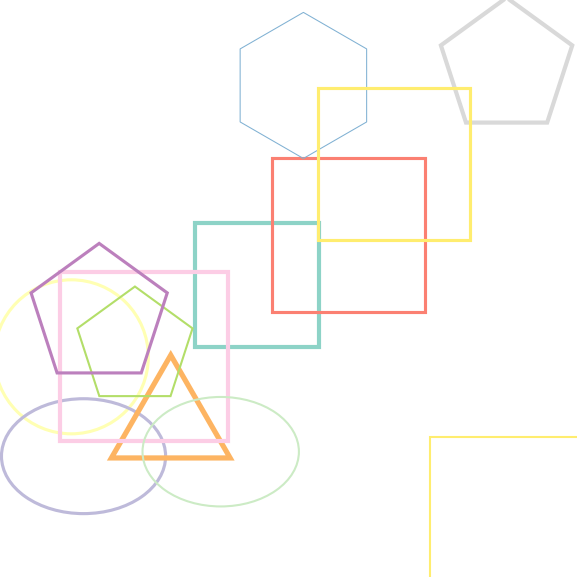[{"shape": "square", "thickness": 2, "radius": 0.53, "center": [0.445, 0.505]}, {"shape": "circle", "thickness": 1.5, "radius": 0.67, "center": [0.123, 0.381]}, {"shape": "oval", "thickness": 1.5, "radius": 0.71, "center": [0.145, 0.209]}, {"shape": "square", "thickness": 1.5, "radius": 0.67, "center": [0.604, 0.593]}, {"shape": "hexagon", "thickness": 0.5, "radius": 0.63, "center": [0.525, 0.851]}, {"shape": "triangle", "thickness": 2.5, "radius": 0.59, "center": [0.296, 0.265]}, {"shape": "pentagon", "thickness": 1, "radius": 0.52, "center": [0.234, 0.398]}, {"shape": "square", "thickness": 2, "radius": 0.73, "center": [0.249, 0.381]}, {"shape": "pentagon", "thickness": 2, "radius": 0.6, "center": [0.877, 0.884]}, {"shape": "pentagon", "thickness": 1.5, "radius": 0.62, "center": [0.172, 0.454]}, {"shape": "oval", "thickness": 1, "radius": 0.68, "center": [0.382, 0.217]}, {"shape": "square", "thickness": 1, "radius": 0.71, "center": [0.887, 0.1]}, {"shape": "square", "thickness": 1.5, "radius": 0.66, "center": [0.682, 0.716]}]